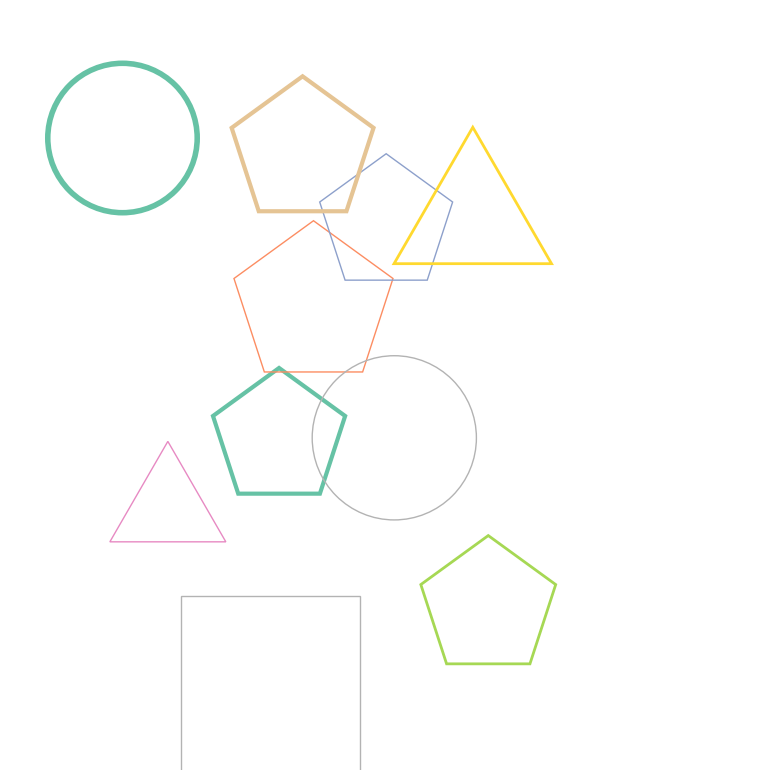[{"shape": "pentagon", "thickness": 1.5, "radius": 0.45, "center": [0.362, 0.432]}, {"shape": "circle", "thickness": 2, "radius": 0.49, "center": [0.159, 0.821]}, {"shape": "pentagon", "thickness": 0.5, "radius": 0.54, "center": [0.407, 0.605]}, {"shape": "pentagon", "thickness": 0.5, "radius": 0.45, "center": [0.502, 0.71]}, {"shape": "triangle", "thickness": 0.5, "radius": 0.43, "center": [0.218, 0.34]}, {"shape": "pentagon", "thickness": 1, "radius": 0.46, "center": [0.634, 0.212]}, {"shape": "triangle", "thickness": 1, "radius": 0.59, "center": [0.614, 0.717]}, {"shape": "pentagon", "thickness": 1.5, "radius": 0.48, "center": [0.393, 0.804]}, {"shape": "square", "thickness": 0.5, "radius": 0.58, "center": [0.352, 0.109]}, {"shape": "circle", "thickness": 0.5, "radius": 0.53, "center": [0.512, 0.431]}]